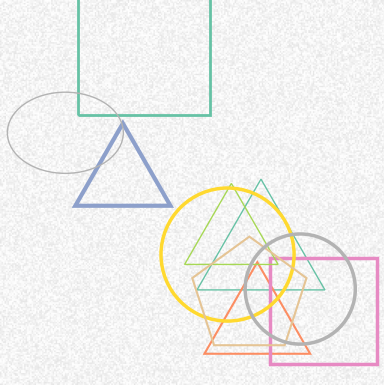[{"shape": "triangle", "thickness": 1, "radius": 0.96, "center": [0.678, 0.343]}, {"shape": "square", "thickness": 2, "radius": 0.86, "center": [0.374, 0.872]}, {"shape": "triangle", "thickness": 1.5, "radius": 0.79, "center": [0.668, 0.16]}, {"shape": "triangle", "thickness": 3, "radius": 0.71, "center": [0.319, 0.537]}, {"shape": "square", "thickness": 2.5, "radius": 0.69, "center": [0.84, 0.192]}, {"shape": "triangle", "thickness": 1, "radius": 0.7, "center": [0.601, 0.383]}, {"shape": "circle", "thickness": 2.5, "radius": 0.86, "center": [0.591, 0.339]}, {"shape": "pentagon", "thickness": 1.5, "radius": 0.78, "center": [0.648, 0.229]}, {"shape": "oval", "thickness": 1, "radius": 0.75, "center": [0.17, 0.655]}, {"shape": "circle", "thickness": 2.5, "radius": 0.72, "center": [0.78, 0.249]}]